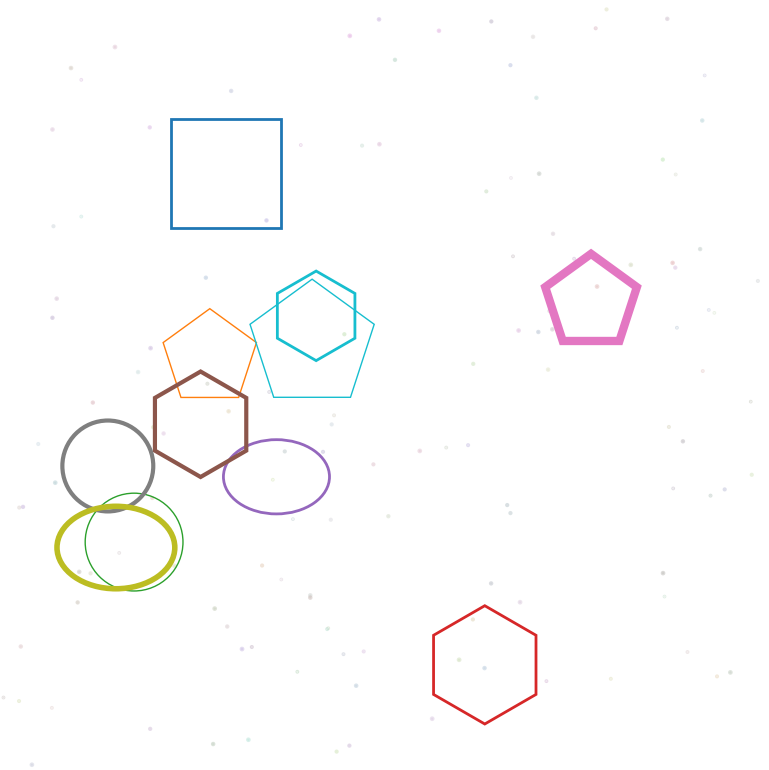[{"shape": "square", "thickness": 1, "radius": 0.36, "center": [0.294, 0.775]}, {"shape": "pentagon", "thickness": 0.5, "radius": 0.32, "center": [0.272, 0.535]}, {"shape": "circle", "thickness": 0.5, "radius": 0.32, "center": [0.174, 0.296]}, {"shape": "hexagon", "thickness": 1, "radius": 0.38, "center": [0.63, 0.137]}, {"shape": "oval", "thickness": 1, "radius": 0.34, "center": [0.359, 0.381]}, {"shape": "hexagon", "thickness": 1.5, "radius": 0.34, "center": [0.261, 0.449]}, {"shape": "pentagon", "thickness": 3, "radius": 0.31, "center": [0.768, 0.608]}, {"shape": "circle", "thickness": 1.5, "radius": 0.3, "center": [0.14, 0.395]}, {"shape": "oval", "thickness": 2, "radius": 0.38, "center": [0.151, 0.289]}, {"shape": "pentagon", "thickness": 0.5, "radius": 0.42, "center": [0.405, 0.553]}, {"shape": "hexagon", "thickness": 1, "radius": 0.29, "center": [0.411, 0.59]}]